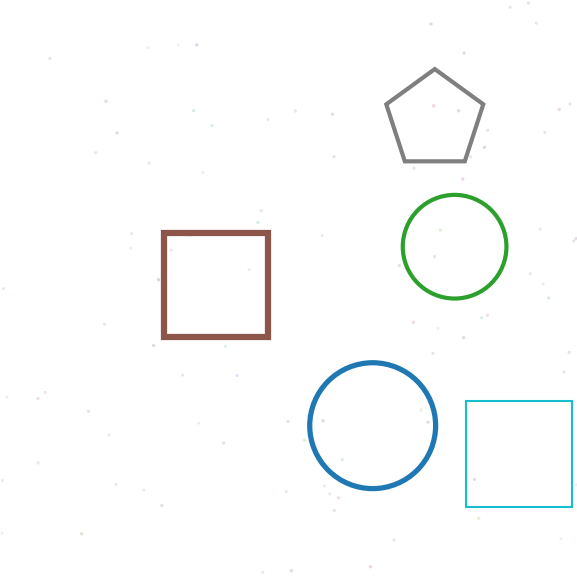[{"shape": "circle", "thickness": 2.5, "radius": 0.54, "center": [0.645, 0.262]}, {"shape": "circle", "thickness": 2, "radius": 0.45, "center": [0.787, 0.572]}, {"shape": "square", "thickness": 3, "radius": 0.45, "center": [0.374, 0.506]}, {"shape": "pentagon", "thickness": 2, "radius": 0.44, "center": [0.753, 0.791]}, {"shape": "square", "thickness": 1, "radius": 0.46, "center": [0.899, 0.213]}]